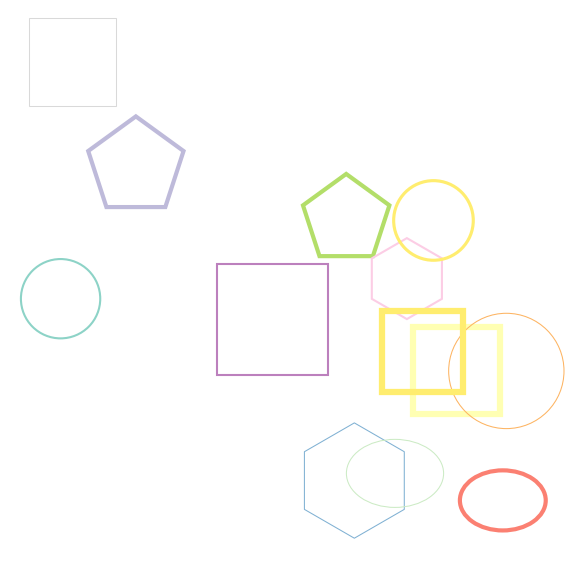[{"shape": "circle", "thickness": 1, "radius": 0.34, "center": [0.105, 0.482]}, {"shape": "square", "thickness": 3, "radius": 0.38, "center": [0.791, 0.358]}, {"shape": "pentagon", "thickness": 2, "radius": 0.43, "center": [0.235, 0.711]}, {"shape": "oval", "thickness": 2, "radius": 0.37, "center": [0.871, 0.133]}, {"shape": "hexagon", "thickness": 0.5, "radius": 0.5, "center": [0.614, 0.167]}, {"shape": "circle", "thickness": 0.5, "radius": 0.5, "center": [0.877, 0.357]}, {"shape": "pentagon", "thickness": 2, "radius": 0.39, "center": [0.599, 0.619]}, {"shape": "hexagon", "thickness": 1, "radius": 0.35, "center": [0.705, 0.517]}, {"shape": "square", "thickness": 0.5, "radius": 0.38, "center": [0.126, 0.892]}, {"shape": "square", "thickness": 1, "radius": 0.48, "center": [0.471, 0.446]}, {"shape": "oval", "thickness": 0.5, "radius": 0.42, "center": [0.684, 0.179]}, {"shape": "square", "thickness": 3, "radius": 0.35, "center": [0.731, 0.39]}, {"shape": "circle", "thickness": 1.5, "radius": 0.34, "center": [0.751, 0.617]}]